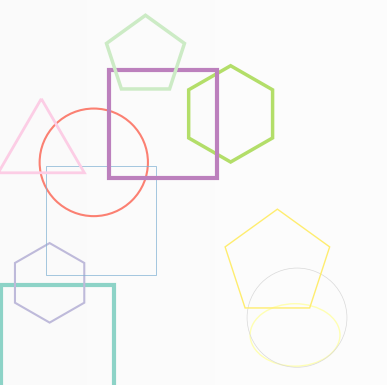[{"shape": "square", "thickness": 3, "radius": 0.73, "center": [0.148, 0.115]}, {"shape": "oval", "thickness": 1, "radius": 0.58, "center": [0.761, 0.13]}, {"shape": "hexagon", "thickness": 1.5, "radius": 0.52, "center": [0.128, 0.265]}, {"shape": "circle", "thickness": 1.5, "radius": 0.7, "center": [0.242, 0.578]}, {"shape": "square", "thickness": 0.5, "radius": 0.71, "center": [0.261, 0.427]}, {"shape": "hexagon", "thickness": 2.5, "radius": 0.63, "center": [0.595, 0.704]}, {"shape": "triangle", "thickness": 2, "radius": 0.64, "center": [0.107, 0.615]}, {"shape": "circle", "thickness": 0.5, "radius": 0.64, "center": [0.766, 0.175]}, {"shape": "square", "thickness": 3, "radius": 0.7, "center": [0.42, 0.678]}, {"shape": "pentagon", "thickness": 2.5, "radius": 0.53, "center": [0.375, 0.855]}, {"shape": "pentagon", "thickness": 1, "radius": 0.71, "center": [0.716, 0.315]}]